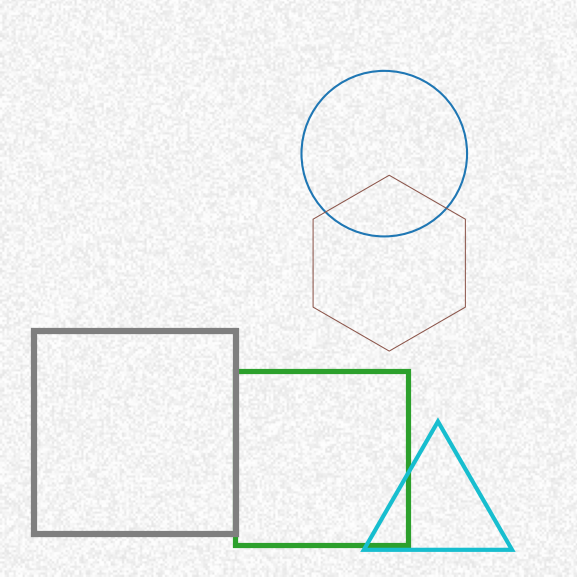[{"shape": "circle", "thickness": 1, "radius": 0.72, "center": [0.665, 0.733]}, {"shape": "square", "thickness": 2.5, "radius": 0.75, "center": [0.557, 0.206]}, {"shape": "hexagon", "thickness": 0.5, "radius": 0.76, "center": [0.674, 0.543]}, {"shape": "square", "thickness": 3, "radius": 0.88, "center": [0.234, 0.251]}, {"shape": "triangle", "thickness": 2, "radius": 0.74, "center": [0.758, 0.121]}]